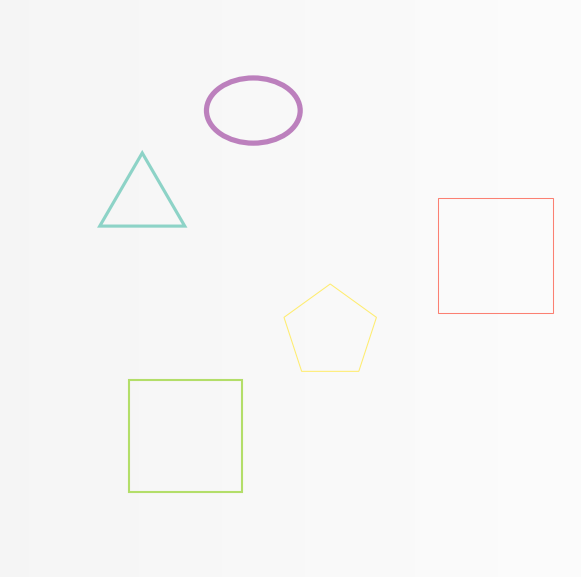[{"shape": "triangle", "thickness": 1.5, "radius": 0.42, "center": [0.245, 0.65]}, {"shape": "square", "thickness": 0.5, "radius": 0.49, "center": [0.853, 0.557]}, {"shape": "square", "thickness": 1, "radius": 0.48, "center": [0.319, 0.243]}, {"shape": "oval", "thickness": 2.5, "radius": 0.4, "center": [0.436, 0.808]}, {"shape": "pentagon", "thickness": 0.5, "radius": 0.42, "center": [0.568, 0.424]}]